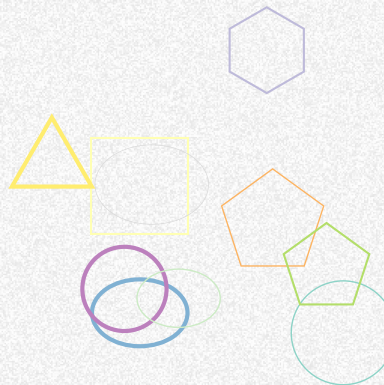[{"shape": "circle", "thickness": 1, "radius": 0.67, "center": [0.891, 0.136]}, {"shape": "square", "thickness": 1.5, "radius": 0.63, "center": [0.362, 0.516]}, {"shape": "hexagon", "thickness": 1.5, "radius": 0.56, "center": [0.693, 0.87]}, {"shape": "oval", "thickness": 3, "radius": 0.62, "center": [0.363, 0.188]}, {"shape": "pentagon", "thickness": 1, "radius": 0.7, "center": [0.708, 0.422]}, {"shape": "pentagon", "thickness": 1.5, "radius": 0.58, "center": [0.848, 0.304]}, {"shape": "oval", "thickness": 0.5, "radius": 0.74, "center": [0.394, 0.521]}, {"shape": "circle", "thickness": 3, "radius": 0.55, "center": [0.323, 0.25]}, {"shape": "oval", "thickness": 1, "radius": 0.54, "center": [0.464, 0.225]}, {"shape": "triangle", "thickness": 3, "radius": 0.6, "center": [0.135, 0.575]}]